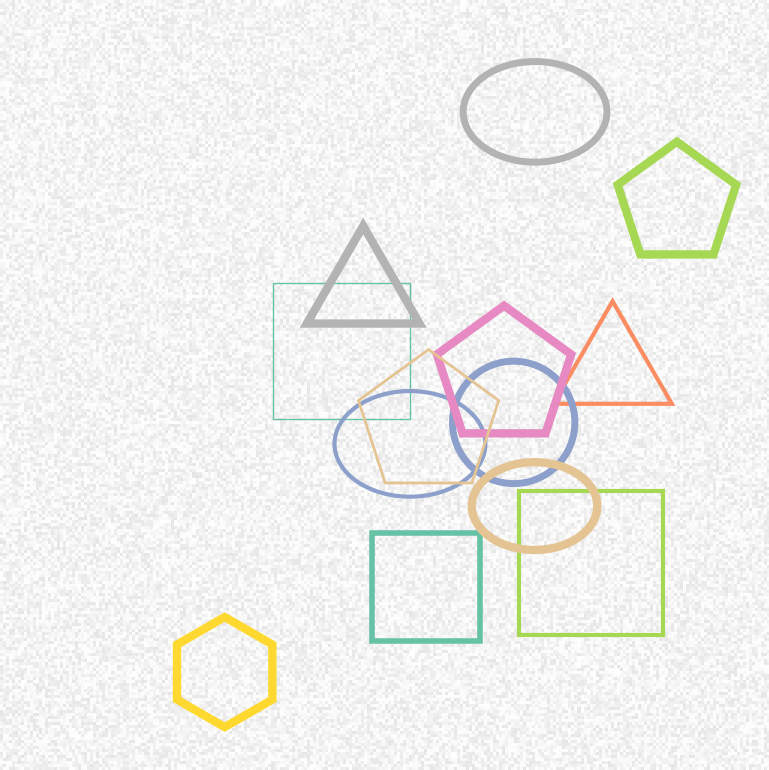[{"shape": "square", "thickness": 0.5, "radius": 0.44, "center": [0.443, 0.544]}, {"shape": "square", "thickness": 2, "radius": 0.35, "center": [0.554, 0.238]}, {"shape": "triangle", "thickness": 1.5, "radius": 0.44, "center": [0.796, 0.52]}, {"shape": "circle", "thickness": 2.5, "radius": 0.4, "center": [0.667, 0.451]}, {"shape": "oval", "thickness": 1.5, "radius": 0.49, "center": [0.532, 0.424]}, {"shape": "pentagon", "thickness": 3, "radius": 0.46, "center": [0.655, 0.511]}, {"shape": "square", "thickness": 1.5, "radius": 0.47, "center": [0.767, 0.269]}, {"shape": "pentagon", "thickness": 3, "radius": 0.4, "center": [0.879, 0.735]}, {"shape": "hexagon", "thickness": 3, "radius": 0.36, "center": [0.292, 0.127]}, {"shape": "pentagon", "thickness": 1, "radius": 0.48, "center": [0.557, 0.45]}, {"shape": "oval", "thickness": 3, "radius": 0.41, "center": [0.694, 0.343]}, {"shape": "oval", "thickness": 2.5, "radius": 0.47, "center": [0.695, 0.855]}, {"shape": "triangle", "thickness": 3, "radius": 0.42, "center": [0.472, 0.622]}]